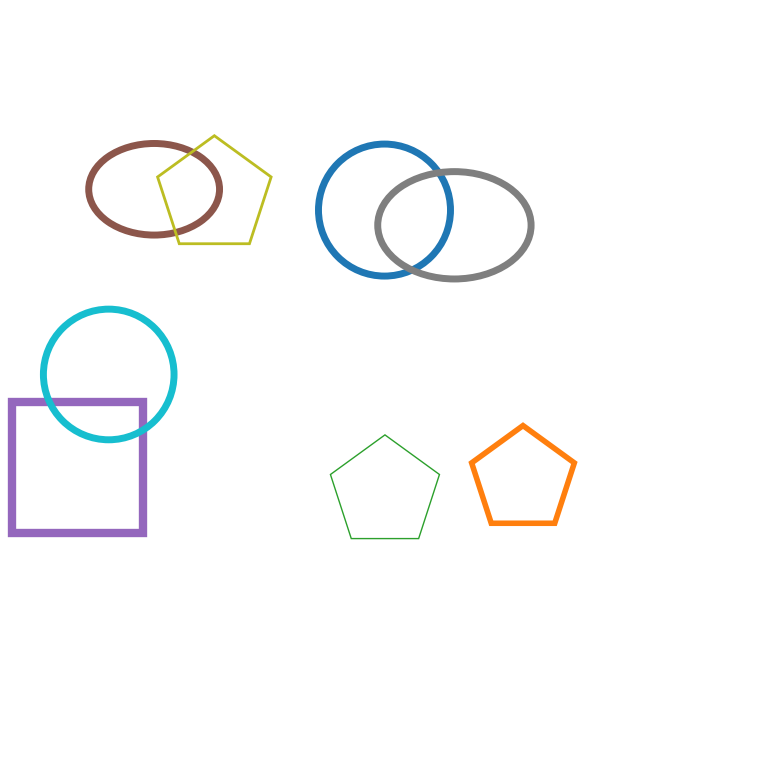[{"shape": "circle", "thickness": 2.5, "radius": 0.43, "center": [0.499, 0.727]}, {"shape": "pentagon", "thickness": 2, "radius": 0.35, "center": [0.679, 0.377]}, {"shape": "pentagon", "thickness": 0.5, "radius": 0.37, "center": [0.5, 0.361]}, {"shape": "square", "thickness": 3, "radius": 0.43, "center": [0.101, 0.392]}, {"shape": "oval", "thickness": 2.5, "radius": 0.42, "center": [0.2, 0.754]}, {"shape": "oval", "thickness": 2.5, "radius": 0.5, "center": [0.59, 0.707]}, {"shape": "pentagon", "thickness": 1, "radius": 0.39, "center": [0.278, 0.746]}, {"shape": "circle", "thickness": 2.5, "radius": 0.42, "center": [0.141, 0.514]}]